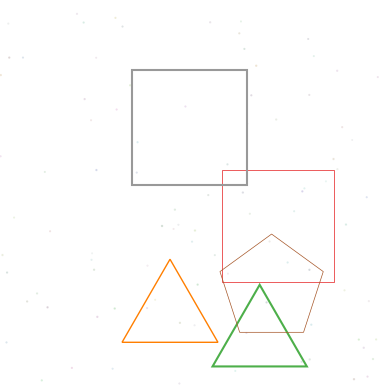[{"shape": "square", "thickness": 0.5, "radius": 0.72, "center": [0.722, 0.413]}, {"shape": "triangle", "thickness": 1.5, "radius": 0.71, "center": [0.674, 0.119]}, {"shape": "triangle", "thickness": 1, "radius": 0.72, "center": [0.442, 0.183]}, {"shape": "pentagon", "thickness": 0.5, "radius": 0.71, "center": [0.705, 0.251]}, {"shape": "square", "thickness": 1.5, "radius": 0.75, "center": [0.491, 0.669]}]